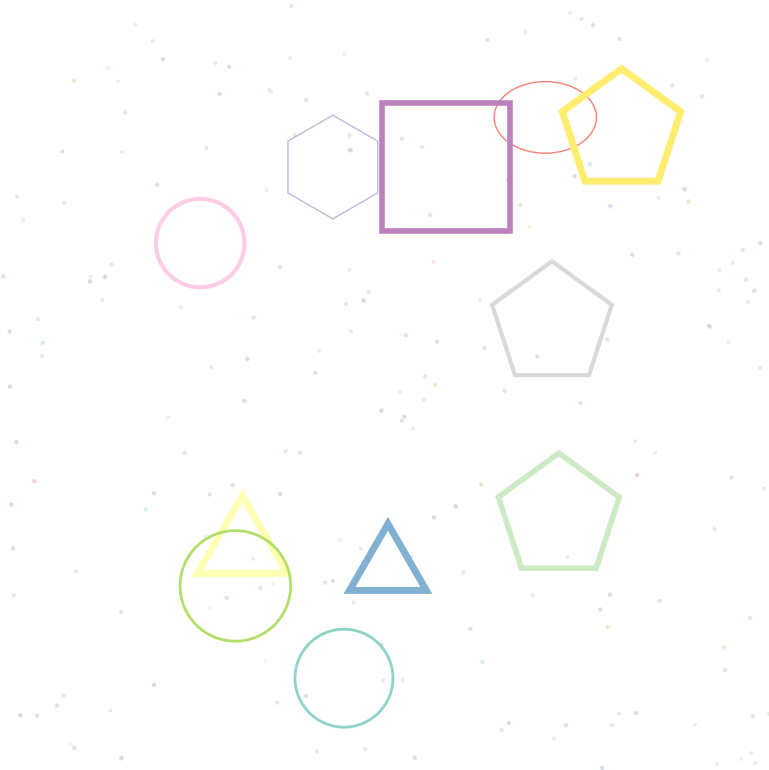[{"shape": "circle", "thickness": 1, "radius": 0.32, "center": [0.447, 0.119]}, {"shape": "triangle", "thickness": 2.5, "radius": 0.34, "center": [0.315, 0.289]}, {"shape": "hexagon", "thickness": 0.5, "radius": 0.34, "center": [0.432, 0.783]}, {"shape": "oval", "thickness": 0.5, "radius": 0.33, "center": [0.708, 0.848]}, {"shape": "triangle", "thickness": 2.5, "radius": 0.29, "center": [0.504, 0.262]}, {"shape": "circle", "thickness": 1, "radius": 0.36, "center": [0.306, 0.239]}, {"shape": "circle", "thickness": 1.5, "radius": 0.29, "center": [0.26, 0.684]}, {"shape": "pentagon", "thickness": 1.5, "radius": 0.41, "center": [0.717, 0.579]}, {"shape": "square", "thickness": 2, "radius": 0.42, "center": [0.579, 0.783]}, {"shape": "pentagon", "thickness": 2, "radius": 0.41, "center": [0.726, 0.329]}, {"shape": "pentagon", "thickness": 2.5, "radius": 0.4, "center": [0.807, 0.83]}]